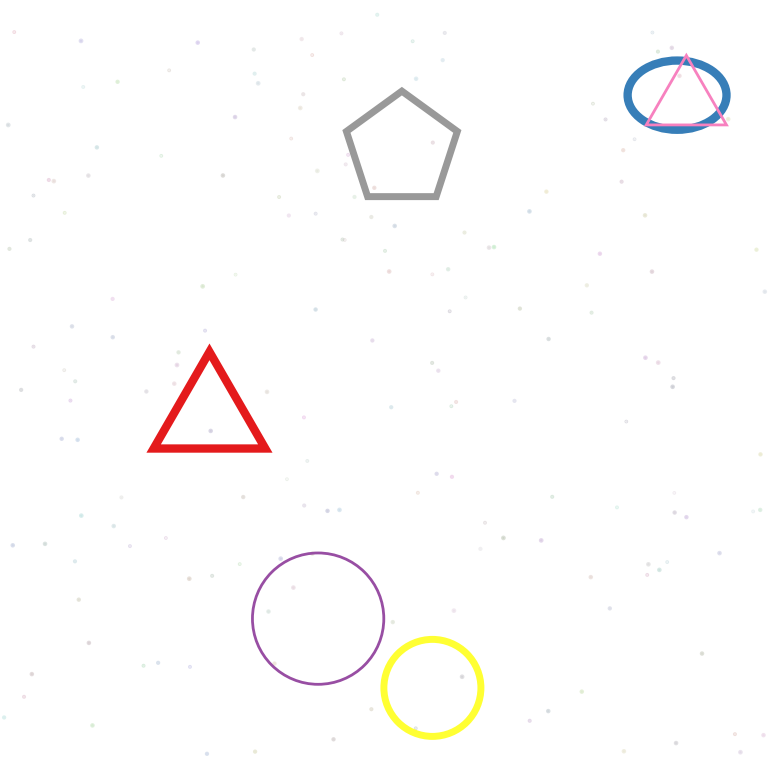[{"shape": "triangle", "thickness": 3, "radius": 0.42, "center": [0.272, 0.459]}, {"shape": "oval", "thickness": 3, "radius": 0.32, "center": [0.879, 0.876]}, {"shape": "circle", "thickness": 1, "radius": 0.43, "center": [0.413, 0.197]}, {"shape": "circle", "thickness": 2.5, "radius": 0.32, "center": [0.562, 0.107]}, {"shape": "triangle", "thickness": 1, "radius": 0.3, "center": [0.891, 0.868]}, {"shape": "pentagon", "thickness": 2.5, "radius": 0.38, "center": [0.522, 0.806]}]